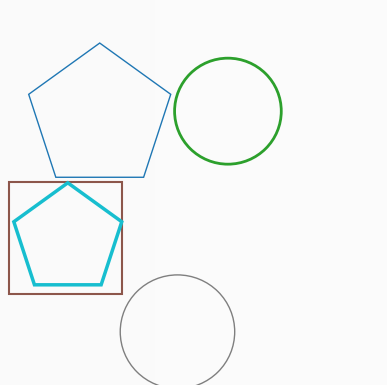[{"shape": "pentagon", "thickness": 1, "radius": 0.96, "center": [0.257, 0.695]}, {"shape": "circle", "thickness": 2, "radius": 0.69, "center": [0.588, 0.711]}, {"shape": "square", "thickness": 1.5, "radius": 0.73, "center": [0.17, 0.382]}, {"shape": "circle", "thickness": 1, "radius": 0.74, "center": [0.458, 0.138]}, {"shape": "pentagon", "thickness": 2.5, "radius": 0.73, "center": [0.175, 0.379]}]